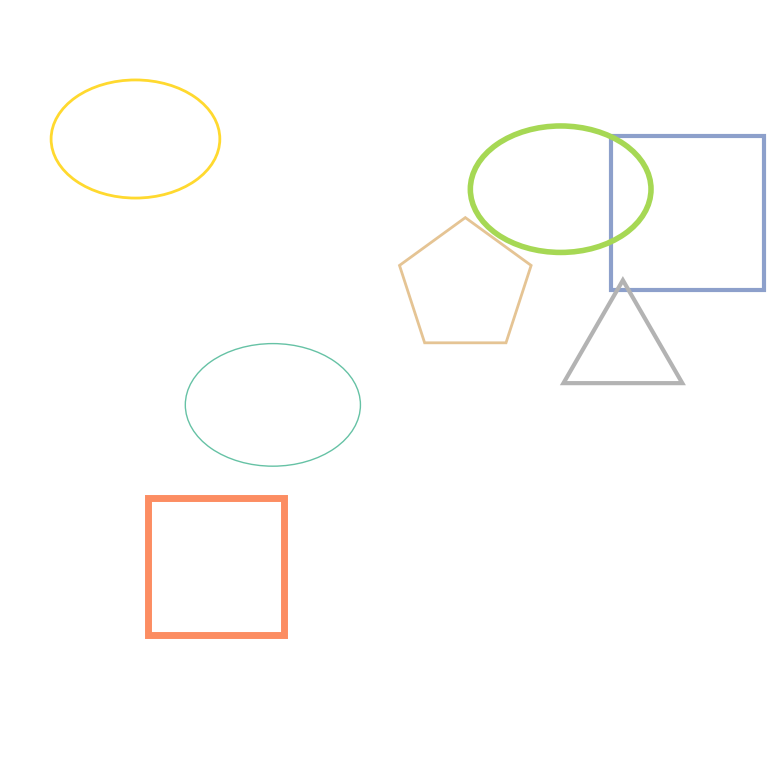[{"shape": "oval", "thickness": 0.5, "radius": 0.57, "center": [0.354, 0.474]}, {"shape": "square", "thickness": 2.5, "radius": 0.44, "center": [0.281, 0.264]}, {"shape": "square", "thickness": 1.5, "radius": 0.5, "center": [0.893, 0.723]}, {"shape": "oval", "thickness": 2, "radius": 0.59, "center": [0.728, 0.754]}, {"shape": "oval", "thickness": 1, "radius": 0.55, "center": [0.176, 0.819]}, {"shape": "pentagon", "thickness": 1, "radius": 0.45, "center": [0.604, 0.628]}, {"shape": "triangle", "thickness": 1.5, "radius": 0.45, "center": [0.809, 0.547]}]